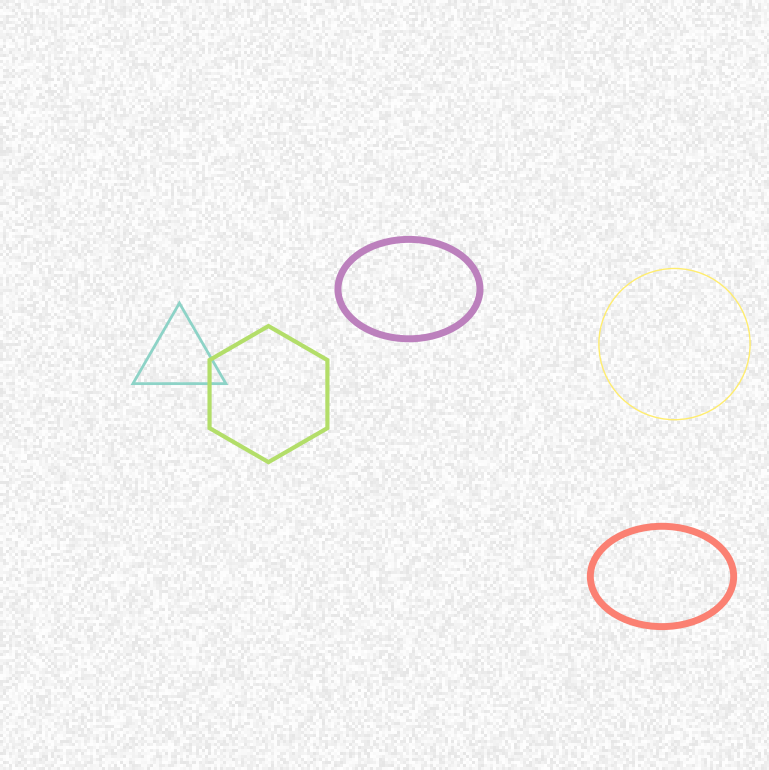[{"shape": "triangle", "thickness": 1, "radius": 0.35, "center": [0.233, 0.537]}, {"shape": "oval", "thickness": 2.5, "radius": 0.47, "center": [0.86, 0.251]}, {"shape": "hexagon", "thickness": 1.5, "radius": 0.44, "center": [0.349, 0.488]}, {"shape": "oval", "thickness": 2.5, "radius": 0.46, "center": [0.531, 0.625]}, {"shape": "circle", "thickness": 0.5, "radius": 0.49, "center": [0.876, 0.553]}]